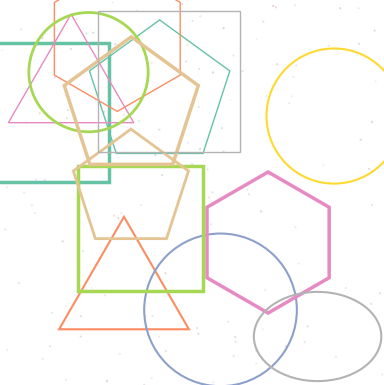[{"shape": "pentagon", "thickness": 1, "radius": 0.96, "center": [0.415, 0.757]}, {"shape": "square", "thickness": 2.5, "radius": 0.91, "center": [0.101, 0.707]}, {"shape": "triangle", "thickness": 1.5, "radius": 0.97, "center": [0.322, 0.242]}, {"shape": "hexagon", "thickness": 1, "radius": 0.94, "center": [0.305, 0.899]}, {"shape": "circle", "thickness": 1.5, "radius": 0.99, "center": [0.573, 0.195]}, {"shape": "triangle", "thickness": 1, "radius": 0.94, "center": [0.185, 0.775]}, {"shape": "hexagon", "thickness": 2.5, "radius": 0.92, "center": [0.696, 0.37]}, {"shape": "square", "thickness": 2.5, "radius": 0.81, "center": [0.365, 0.408]}, {"shape": "circle", "thickness": 2, "radius": 0.77, "center": [0.23, 0.813]}, {"shape": "circle", "thickness": 1.5, "radius": 0.88, "center": [0.868, 0.699]}, {"shape": "pentagon", "thickness": 2.5, "radius": 0.92, "center": [0.341, 0.721]}, {"shape": "pentagon", "thickness": 2, "radius": 0.79, "center": [0.34, 0.507]}, {"shape": "square", "thickness": 1, "radius": 0.92, "center": [0.439, 0.788]}, {"shape": "oval", "thickness": 1.5, "radius": 0.83, "center": [0.825, 0.126]}]